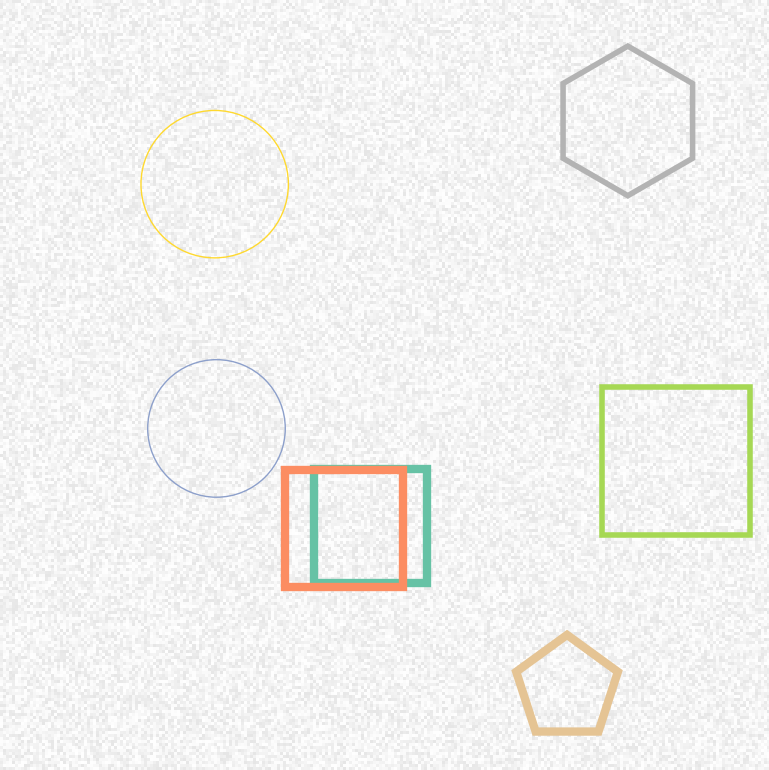[{"shape": "square", "thickness": 3, "radius": 0.37, "center": [0.481, 0.317]}, {"shape": "square", "thickness": 3, "radius": 0.38, "center": [0.447, 0.314]}, {"shape": "circle", "thickness": 0.5, "radius": 0.45, "center": [0.281, 0.444]}, {"shape": "square", "thickness": 2, "radius": 0.48, "center": [0.878, 0.401]}, {"shape": "circle", "thickness": 0.5, "radius": 0.48, "center": [0.279, 0.761]}, {"shape": "pentagon", "thickness": 3, "radius": 0.35, "center": [0.736, 0.106]}, {"shape": "hexagon", "thickness": 2, "radius": 0.49, "center": [0.815, 0.843]}]